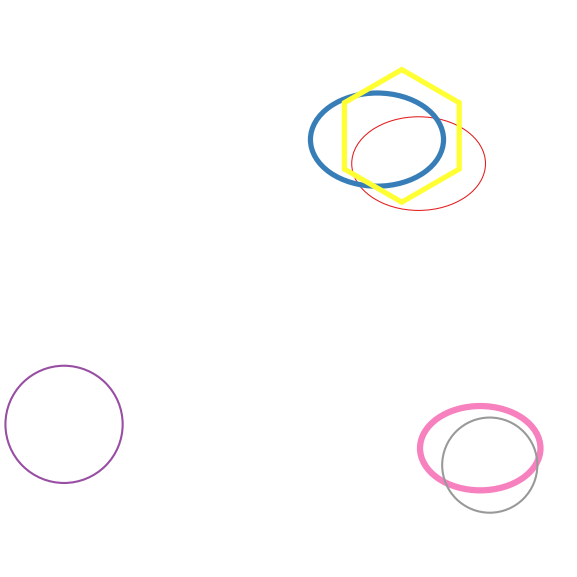[{"shape": "oval", "thickness": 0.5, "radius": 0.58, "center": [0.725, 0.716]}, {"shape": "oval", "thickness": 2.5, "radius": 0.58, "center": [0.653, 0.757]}, {"shape": "circle", "thickness": 1, "radius": 0.51, "center": [0.111, 0.264]}, {"shape": "hexagon", "thickness": 2.5, "radius": 0.57, "center": [0.696, 0.764]}, {"shape": "oval", "thickness": 3, "radius": 0.52, "center": [0.832, 0.223]}, {"shape": "circle", "thickness": 1, "radius": 0.41, "center": [0.848, 0.194]}]